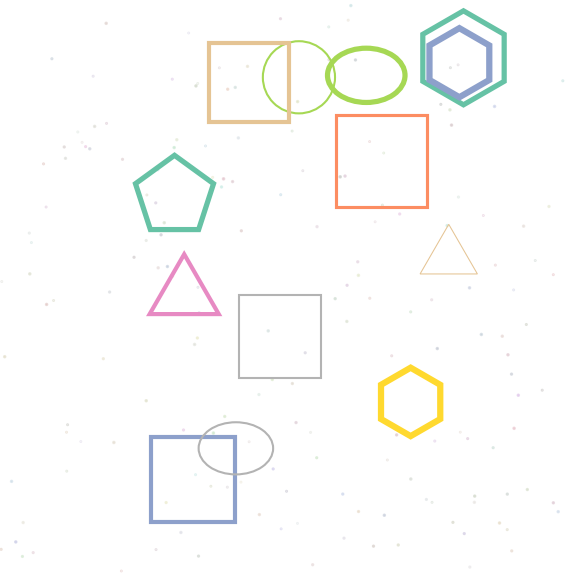[{"shape": "hexagon", "thickness": 2.5, "radius": 0.41, "center": [0.803, 0.899]}, {"shape": "pentagon", "thickness": 2.5, "radius": 0.36, "center": [0.302, 0.659]}, {"shape": "square", "thickness": 1.5, "radius": 0.39, "center": [0.66, 0.72]}, {"shape": "hexagon", "thickness": 3, "radius": 0.3, "center": [0.795, 0.891]}, {"shape": "square", "thickness": 2, "radius": 0.37, "center": [0.334, 0.169]}, {"shape": "triangle", "thickness": 2, "radius": 0.35, "center": [0.319, 0.49]}, {"shape": "circle", "thickness": 1, "radius": 0.31, "center": [0.518, 0.865]}, {"shape": "oval", "thickness": 2.5, "radius": 0.34, "center": [0.634, 0.869]}, {"shape": "hexagon", "thickness": 3, "radius": 0.3, "center": [0.711, 0.303]}, {"shape": "triangle", "thickness": 0.5, "radius": 0.29, "center": [0.777, 0.553]}, {"shape": "square", "thickness": 2, "radius": 0.35, "center": [0.431, 0.856]}, {"shape": "oval", "thickness": 1, "radius": 0.32, "center": [0.408, 0.223]}, {"shape": "square", "thickness": 1, "radius": 0.36, "center": [0.485, 0.417]}]